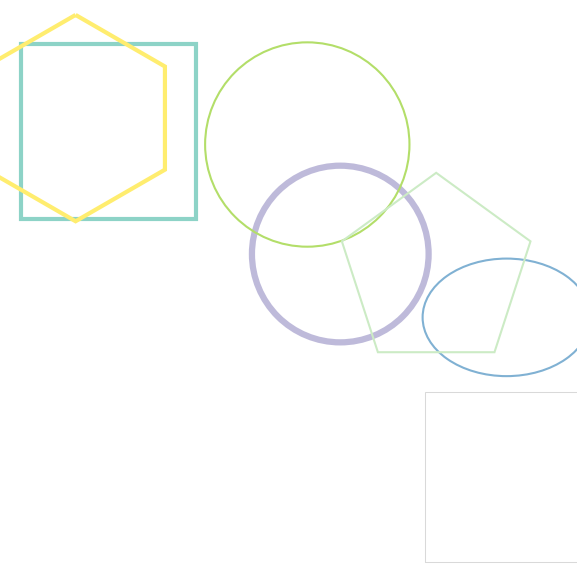[{"shape": "square", "thickness": 2, "radius": 0.76, "center": [0.187, 0.771]}, {"shape": "circle", "thickness": 3, "radius": 0.76, "center": [0.589, 0.559]}, {"shape": "oval", "thickness": 1, "radius": 0.73, "center": [0.877, 0.45]}, {"shape": "circle", "thickness": 1, "radius": 0.88, "center": [0.532, 0.749]}, {"shape": "square", "thickness": 0.5, "radius": 0.74, "center": [0.884, 0.173]}, {"shape": "pentagon", "thickness": 1, "radius": 0.86, "center": [0.755, 0.528]}, {"shape": "hexagon", "thickness": 2, "radius": 0.89, "center": [0.131, 0.795]}]